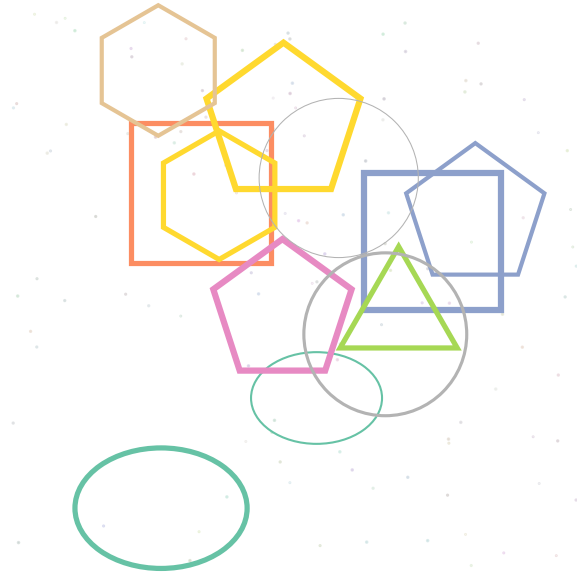[{"shape": "oval", "thickness": 2.5, "radius": 0.75, "center": [0.279, 0.119]}, {"shape": "oval", "thickness": 1, "radius": 0.57, "center": [0.548, 0.31]}, {"shape": "square", "thickness": 2.5, "radius": 0.61, "center": [0.348, 0.665]}, {"shape": "square", "thickness": 3, "radius": 0.59, "center": [0.749, 0.581]}, {"shape": "pentagon", "thickness": 2, "radius": 0.63, "center": [0.823, 0.625]}, {"shape": "pentagon", "thickness": 3, "radius": 0.63, "center": [0.489, 0.459]}, {"shape": "triangle", "thickness": 2.5, "radius": 0.59, "center": [0.69, 0.455]}, {"shape": "hexagon", "thickness": 2.5, "radius": 0.56, "center": [0.379, 0.661]}, {"shape": "pentagon", "thickness": 3, "radius": 0.7, "center": [0.491, 0.785]}, {"shape": "hexagon", "thickness": 2, "radius": 0.57, "center": [0.274, 0.877]}, {"shape": "circle", "thickness": 1.5, "radius": 0.71, "center": [0.667, 0.42]}, {"shape": "circle", "thickness": 0.5, "radius": 0.69, "center": [0.587, 0.691]}]